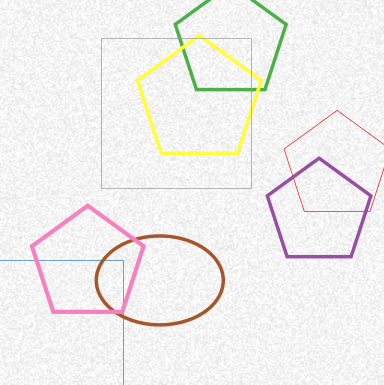[{"shape": "pentagon", "thickness": 0.5, "radius": 0.73, "center": [0.876, 0.568]}, {"shape": "square", "thickness": 0.5, "radius": 0.98, "center": [0.123, 0.127]}, {"shape": "pentagon", "thickness": 2.5, "radius": 0.76, "center": [0.599, 0.89]}, {"shape": "pentagon", "thickness": 2.5, "radius": 0.71, "center": [0.829, 0.448]}, {"shape": "pentagon", "thickness": 2.5, "radius": 0.84, "center": [0.518, 0.739]}, {"shape": "oval", "thickness": 2.5, "radius": 0.82, "center": [0.415, 0.272]}, {"shape": "pentagon", "thickness": 3, "radius": 0.76, "center": [0.228, 0.313]}, {"shape": "square", "thickness": 0.5, "radius": 0.97, "center": [0.456, 0.706]}]